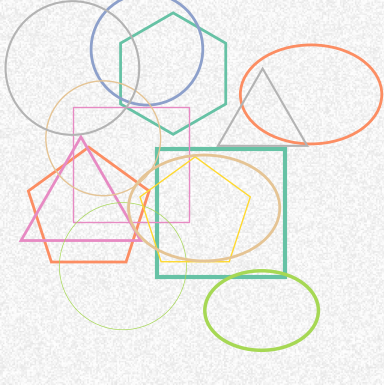[{"shape": "square", "thickness": 3, "radius": 0.83, "center": [0.573, 0.447]}, {"shape": "hexagon", "thickness": 2, "radius": 0.79, "center": [0.45, 0.809]}, {"shape": "pentagon", "thickness": 2, "radius": 0.82, "center": [0.23, 0.453]}, {"shape": "oval", "thickness": 2, "radius": 0.92, "center": [0.808, 0.755]}, {"shape": "circle", "thickness": 2, "radius": 0.73, "center": [0.382, 0.872]}, {"shape": "square", "thickness": 1, "radius": 0.75, "center": [0.341, 0.573]}, {"shape": "triangle", "thickness": 2, "radius": 0.9, "center": [0.21, 0.465]}, {"shape": "oval", "thickness": 2.5, "radius": 0.74, "center": [0.68, 0.193]}, {"shape": "circle", "thickness": 0.5, "radius": 0.83, "center": [0.319, 0.309]}, {"shape": "pentagon", "thickness": 1, "radius": 0.75, "center": [0.507, 0.442]}, {"shape": "oval", "thickness": 2, "radius": 0.98, "center": [0.53, 0.46]}, {"shape": "circle", "thickness": 1, "radius": 0.75, "center": [0.268, 0.641]}, {"shape": "circle", "thickness": 1.5, "radius": 0.87, "center": [0.188, 0.823]}, {"shape": "triangle", "thickness": 1.5, "radius": 0.67, "center": [0.682, 0.688]}]